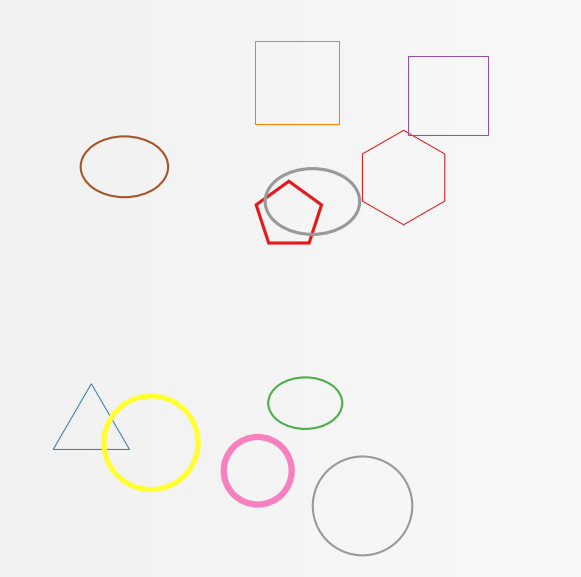[{"shape": "pentagon", "thickness": 1.5, "radius": 0.3, "center": [0.497, 0.626]}, {"shape": "hexagon", "thickness": 0.5, "radius": 0.41, "center": [0.694, 0.692]}, {"shape": "triangle", "thickness": 0.5, "radius": 0.38, "center": [0.157, 0.259]}, {"shape": "oval", "thickness": 1, "radius": 0.32, "center": [0.525, 0.301]}, {"shape": "square", "thickness": 0.5, "radius": 0.34, "center": [0.771, 0.834]}, {"shape": "square", "thickness": 0.5, "radius": 0.36, "center": [0.511, 0.857]}, {"shape": "circle", "thickness": 2.5, "radius": 0.41, "center": [0.26, 0.232]}, {"shape": "oval", "thickness": 1, "radius": 0.38, "center": [0.214, 0.71]}, {"shape": "circle", "thickness": 3, "radius": 0.29, "center": [0.443, 0.184]}, {"shape": "circle", "thickness": 1, "radius": 0.43, "center": [0.624, 0.123]}, {"shape": "oval", "thickness": 1.5, "radius": 0.41, "center": [0.538, 0.65]}]